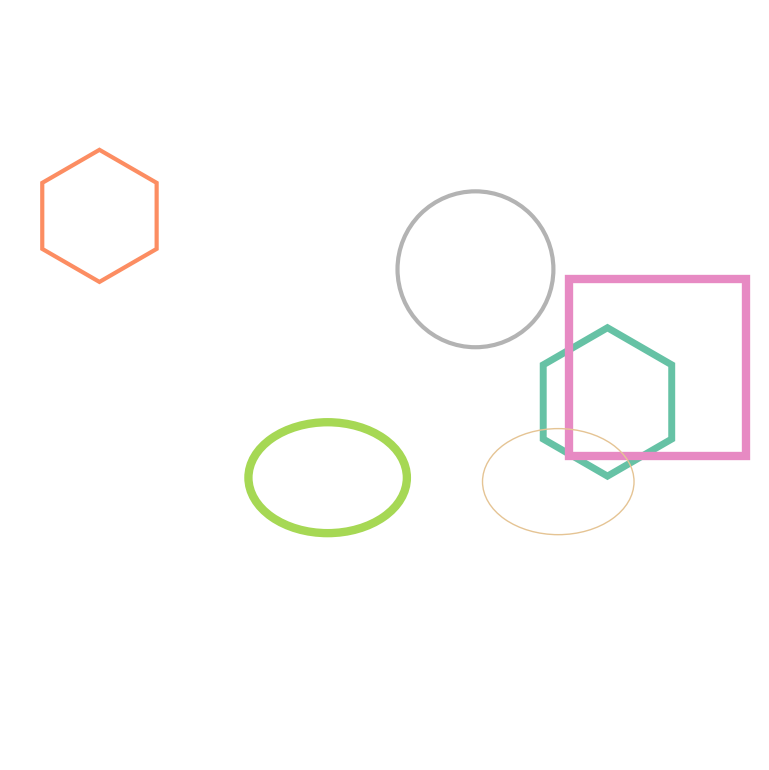[{"shape": "hexagon", "thickness": 2.5, "radius": 0.48, "center": [0.789, 0.478]}, {"shape": "hexagon", "thickness": 1.5, "radius": 0.43, "center": [0.129, 0.72]}, {"shape": "square", "thickness": 3, "radius": 0.58, "center": [0.854, 0.523]}, {"shape": "oval", "thickness": 3, "radius": 0.51, "center": [0.426, 0.38]}, {"shape": "oval", "thickness": 0.5, "radius": 0.49, "center": [0.725, 0.374]}, {"shape": "circle", "thickness": 1.5, "radius": 0.51, "center": [0.617, 0.65]}]